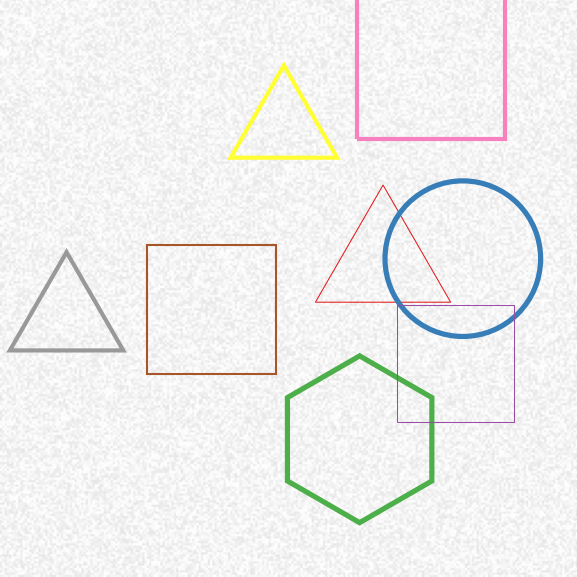[{"shape": "triangle", "thickness": 0.5, "radius": 0.68, "center": [0.663, 0.543]}, {"shape": "circle", "thickness": 2.5, "radius": 0.67, "center": [0.801, 0.551]}, {"shape": "hexagon", "thickness": 2.5, "radius": 0.72, "center": [0.623, 0.238]}, {"shape": "square", "thickness": 0.5, "radius": 0.51, "center": [0.789, 0.369]}, {"shape": "triangle", "thickness": 2, "radius": 0.53, "center": [0.492, 0.779]}, {"shape": "square", "thickness": 1, "radius": 0.56, "center": [0.366, 0.463]}, {"shape": "square", "thickness": 2, "radius": 0.64, "center": [0.746, 0.887]}, {"shape": "triangle", "thickness": 2, "radius": 0.57, "center": [0.115, 0.449]}]